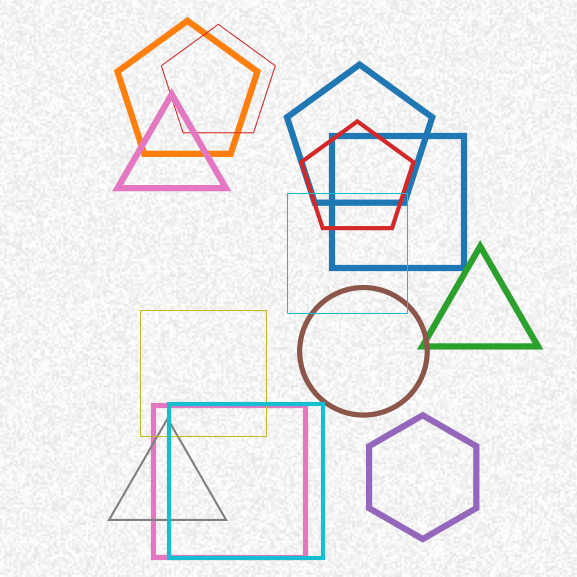[{"shape": "pentagon", "thickness": 3, "radius": 0.66, "center": [0.623, 0.755]}, {"shape": "square", "thickness": 3, "radius": 0.57, "center": [0.689, 0.649]}, {"shape": "pentagon", "thickness": 3, "radius": 0.64, "center": [0.325, 0.836]}, {"shape": "triangle", "thickness": 3, "radius": 0.58, "center": [0.831, 0.457]}, {"shape": "pentagon", "thickness": 0.5, "radius": 0.52, "center": [0.378, 0.853]}, {"shape": "pentagon", "thickness": 2, "radius": 0.51, "center": [0.619, 0.687]}, {"shape": "hexagon", "thickness": 3, "radius": 0.54, "center": [0.732, 0.173]}, {"shape": "circle", "thickness": 2.5, "radius": 0.55, "center": [0.629, 0.391]}, {"shape": "square", "thickness": 2.5, "radius": 0.66, "center": [0.397, 0.166]}, {"shape": "triangle", "thickness": 3, "radius": 0.54, "center": [0.297, 0.728]}, {"shape": "triangle", "thickness": 1, "radius": 0.59, "center": [0.29, 0.157]}, {"shape": "square", "thickness": 0.5, "radius": 0.55, "center": [0.352, 0.353]}, {"shape": "square", "thickness": 2, "radius": 0.66, "center": [0.426, 0.166]}, {"shape": "square", "thickness": 0.5, "radius": 0.52, "center": [0.6, 0.561]}]